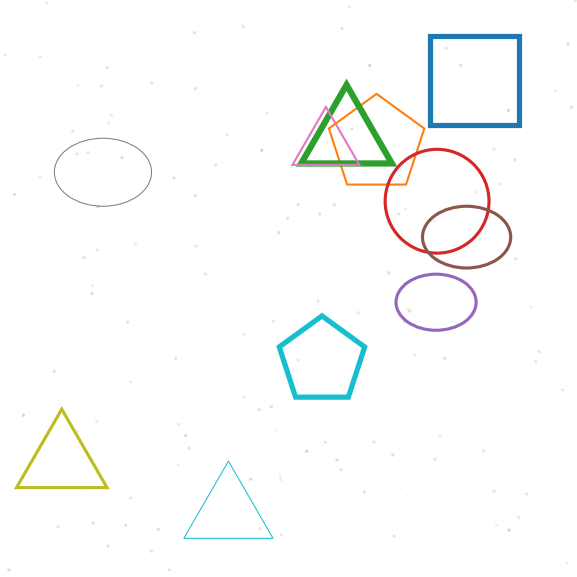[{"shape": "square", "thickness": 2.5, "radius": 0.38, "center": [0.822, 0.86]}, {"shape": "pentagon", "thickness": 1, "radius": 0.43, "center": [0.652, 0.75]}, {"shape": "triangle", "thickness": 3, "radius": 0.45, "center": [0.6, 0.761]}, {"shape": "circle", "thickness": 1.5, "radius": 0.45, "center": [0.757, 0.651]}, {"shape": "oval", "thickness": 1.5, "radius": 0.35, "center": [0.755, 0.476]}, {"shape": "oval", "thickness": 1.5, "radius": 0.38, "center": [0.808, 0.589]}, {"shape": "triangle", "thickness": 1, "radius": 0.33, "center": [0.564, 0.747]}, {"shape": "oval", "thickness": 0.5, "radius": 0.42, "center": [0.178, 0.701]}, {"shape": "triangle", "thickness": 1.5, "radius": 0.45, "center": [0.107, 0.2]}, {"shape": "pentagon", "thickness": 2.5, "radius": 0.39, "center": [0.558, 0.374]}, {"shape": "triangle", "thickness": 0.5, "radius": 0.45, "center": [0.396, 0.111]}]